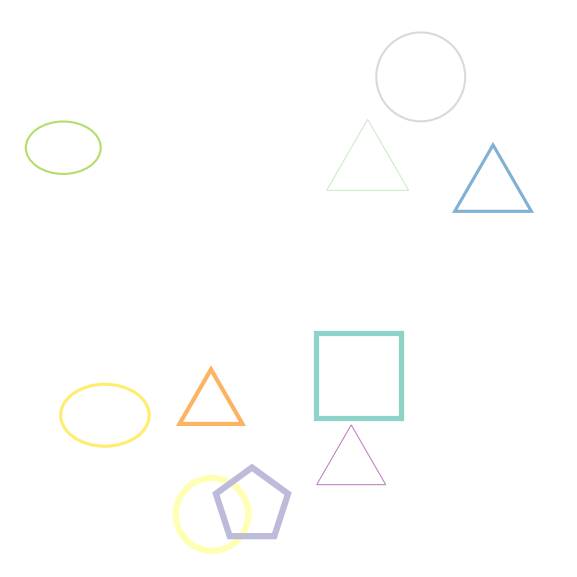[{"shape": "square", "thickness": 2.5, "radius": 0.37, "center": [0.621, 0.348]}, {"shape": "circle", "thickness": 3, "radius": 0.31, "center": [0.367, 0.108]}, {"shape": "pentagon", "thickness": 3, "radius": 0.33, "center": [0.436, 0.124]}, {"shape": "triangle", "thickness": 1.5, "radius": 0.38, "center": [0.854, 0.672]}, {"shape": "triangle", "thickness": 2, "radius": 0.31, "center": [0.365, 0.297]}, {"shape": "oval", "thickness": 1, "radius": 0.32, "center": [0.11, 0.743]}, {"shape": "circle", "thickness": 1, "radius": 0.38, "center": [0.729, 0.866]}, {"shape": "triangle", "thickness": 0.5, "radius": 0.35, "center": [0.608, 0.194]}, {"shape": "triangle", "thickness": 0.5, "radius": 0.41, "center": [0.637, 0.71]}, {"shape": "oval", "thickness": 1.5, "radius": 0.38, "center": [0.182, 0.28]}]